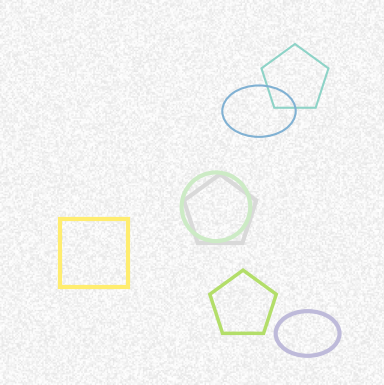[{"shape": "pentagon", "thickness": 1.5, "radius": 0.46, "center": [0.766, 0.794]}, {"shape": "oval", "thickness": 3, "radius": 0.41, "center": [0.799, 0.134]}, {"shape": "oval", "thickness": 1.5, "radius": 0.48, "center": [0.673, 0.711]}, {"shape": "pentagon", "thickness": 2.5, "radius": 0.45, "center": [0.631, 0.208]}, {"shape": "pentagon", "thickness": 3, "radius": 0.49, "center": [0.572, 0.449]}, {"shape": "circle", "thickness": 3, "radius": 0.45, "center": [0.561, 0.463]}, {"shape": "square", "thickness": 3, "radius": 0.44, "center": [0.245, 0.342]}]